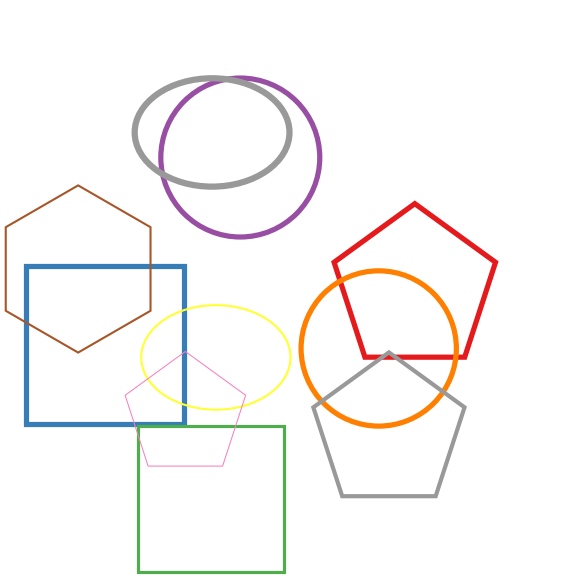[{"shape": "pentagon", "thickness": 2.5, "radius": 0.73, "center": [0.718, 0.5]}, {"shape": "square", "thickness": 2.5, "radius": 0.68, "center": [0.181, 0.401]}, {"shape": "square", "thickness": 1.5, "radius": 0.63, "center": [0.366, 0.135]}, {"shape": "circle", "thickness": 2.5, "radius": 0.69, "center": [0.416, 0.726]}, {"shape": "circle", "thickness": 2.5, "radius": 0.67, "center": [0.656, 0.396]}, {"shape": "oval", "thickness": 1, "radius": 0.65, "center": [0.374, 0.38]}, {"shape": "hexagon", "thickness": 1, "radius": 0.72, "center": [0.135, 0.533]}, {"shape": "pentagon", "thickness": 0.5, "radius": 0.55, "center": [0.321, 0.281]}, {"shape": "oval", "thickness": 3, "radius": 0.67, "center": [0.367, 0.77]}, {"shape": "pentagon", "thickness": 2, "radius": 0.69, "center": [0.673, 0.251]}]